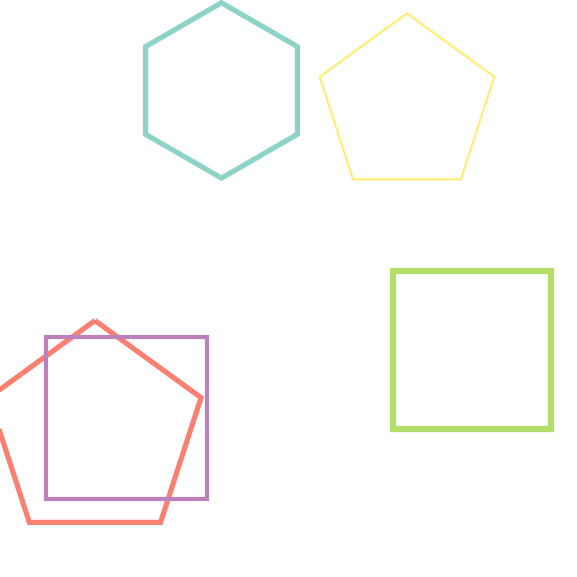[{"shape": "hexagon", "thickness": 2.5, "radius": 0.76, "center": [0.383, 0.843]}, {"shape": "pentagon", "thickness": 2.5, "radius": 0.97, "center": [0.164, 0.251]}, {"shape": "square", "thickness": 3, "radius": 0.69, "center": [0.818, 0.393]}, {"shape": "square", "thickness": 2, "radius": 0.7, "center": [0.219, 0.275]}, {"shape": "pentagon", "thickness": 1, "radius": 0.79, "center": [0.705, 0.817]}]